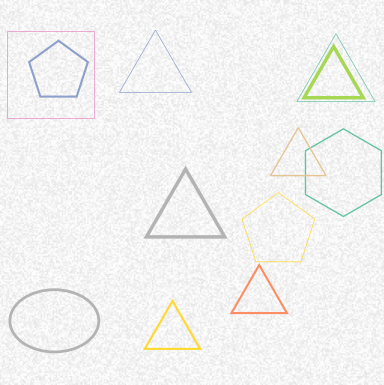[{"shape": "triangle", "thickness": 0.5, "radius": 0.59, "center": [0.873, 0.795]}, {"shape": "hexagon", "thickness": 1, "radius": 0.57, "center": [0.892, 0.552]}, {"shape": "triangle", "thickness": 1.5, "radius": 0.42, "center": [0.673, 0.228]}, {"shape": "pentagon", "thickness": 1.5, "radius": 0.4, "center": [0.152, 0.814]}, {"shape": "triangle", "thickness": 0.5, "radius": 0.54, "center": [0.404, 0.814]}, {"shape": "square", "thickness": 0.5, "radius": 0.57, "center": [0.131, 0.806]}, {"shape": "triangle", "thickness": 2.5, "radius": 0.44, "center": [0.867, 0.791]}, {"shape": "triangle", "thickness": 1.5, "radius": 0.41, "center": [0.448, 0.135]}, {"shape": "pentagon", "thickness": 0.5, "radius": 0.5, "center": [0.723, 0.4]}, {"shape": "triangle", "thickness": 1, "radius": 0.42, "center": [0.775, 0.585]}, {"shape": "oval", "thickness": 2, "radius": 0.58, "center": [0.141, 0.167]}, {"shape": "triangle", "thickness": 2.5, "radius": 0.59, "center": [0.482, 0.443]}]